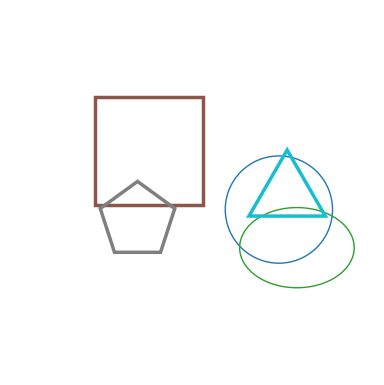[{"shape": "circle", "thickness": 1, "radius": 0.7, "center": [0.724, 0.456]}, {"shape": "oval", "thickness": 1, "radius": 0.74, "center": [0.771, 0.357]}, {"shape": "square", "thickness": 2.5, "radius": 0.7, "center": [0.388, 0.609]}, {"shape": "pentagon", "thickness": 2.5, "radius": 0.51, "center": [0.357, 0.427]}, {"shape": "triangle", "thickness": 2.5, "radius": 0.57, "center": [0.746, 0.496]}]